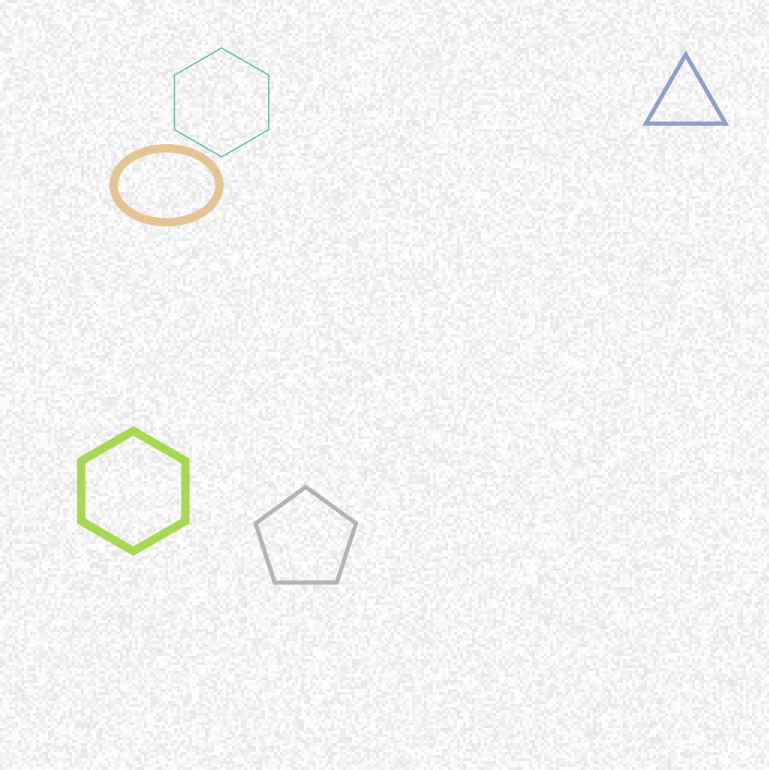[{"shape": "hexagon", "thickness": 0.5, "radius": 0.35, "center": [0.288, 0.867]}, {"shape": "triangle", "thickness": 1.5, "radius": 0.3, "center": [0.891, 0.869]}, {"shape": "hexagon", "thickness": 3, "radius": 0.39, "center": [0.173, 0.362]}, {"shape": "oval", "thickness": 3, "radius": 0.34, "center": [0.216, 0.759]}, {"shape": "pentagon", "thickness": 1.5, "radius": 0.34, "center": [0.397, 0.299]}]